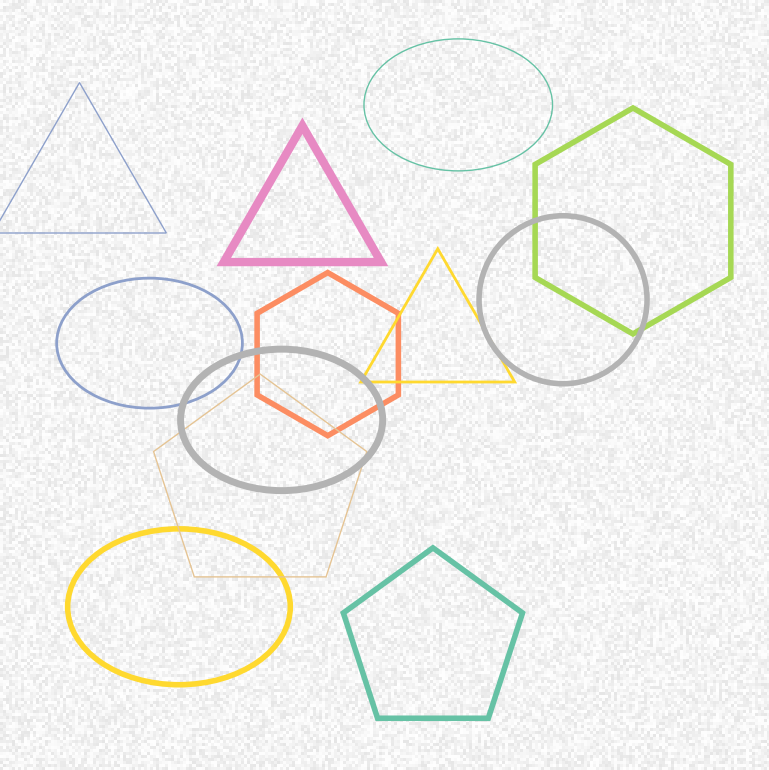[{"shape": "pentagon", "thickness": 2, "radius": 0.61, "center": [0.562, 0.166]}, {"shape": "oval", "thickness": 0.5, "radius": 0.61, "center": [0.595, 0.864]}, {"shape": "hexagon", "thickness": 2, "radius": 0.53, "center": [0.426, 0.54]}, {"shape": "triangle", "thickness": 0.5, "radius": 0.65, "center": [0.103, 0.763]}, {"shape": "oval", "thickness": 1, "radius": 0.6, "center": [0.194, 0.554]}, {"shape": "triangle", "thickness": 3, "radius": 0.59, "center": [0.393, 0.719]}, {"shape": "hexagon", "thickness": 2, "radius": 0.73, "center": [0.822, 0.713]}, {"shape": "triangle", "thickness": 1, "radius": 0.58, "center": [0.569, 0.562]}, {"shape": "oval", "thickness": 2, "radius": 0.72, "center": [0.232, 0.212]}, {"shape": "pentagon", "thickness": 0.5, "radius": 0.73, "center": [0.338, 0.369]}, {"shape": "oval", "thickness": 2.5, "radius": 0.66, "center": [0.366, 0.455]}, {"shape": "circle", "thickness": 2, "radius": 0.55, "center": [0.731, 0.611]}]